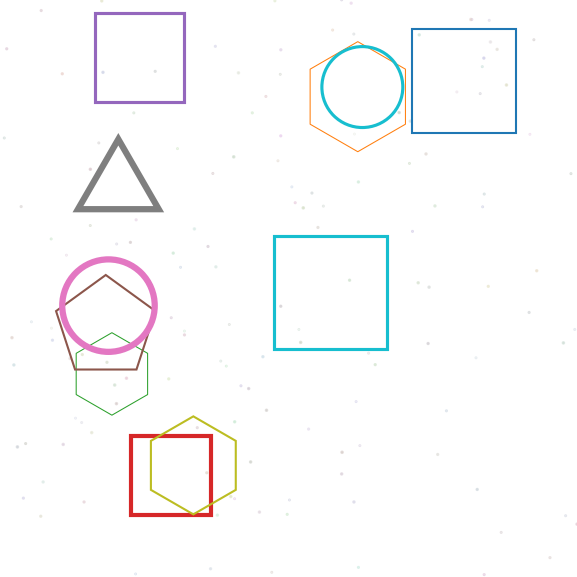[{"shape": "square", "thickness": 1, "radius": 0.45, "center": [0.804, 0.859]}, {"shape": "hexagon", "thickness": 0.5, "radius": 0.48, "center": [0.62, 0.832]}, {"shape": "hexagon", "thickness": 0.5, "radius": 0.36, "center": [0.194, 0.352]}, {"shape": "square", "thickness": 2, "radius": 0.35, "center": [0.296, 0.176]}, {"shape": "square", "thickness": 1.5, "radius": 0.39, "center": [0.242, 0.899]}, {"shape": "pentagon", "thickness": 1, "radius": 0.45, "center": [0.183, 0.432]}, {"shape": "circle", "thickness": 3, "radius": 0.4, "center": [0.188, 0.47]}, {"shape": "triangle", "thickness": 3, "radius": 0.4, "center": [0.205, 0.677]}, {"shape": "hexagon", "thickness": 1, "radius": 0.42, "center": [0.335, 0.193]}, {"shape": "square", "thickness": 1.5, "radius": 0.49, "center": [0.572, 0.493]}, {"shape": "circle", "thickness": 1.5, "radius": 0.35, "center": [0.627, 0.848]}]